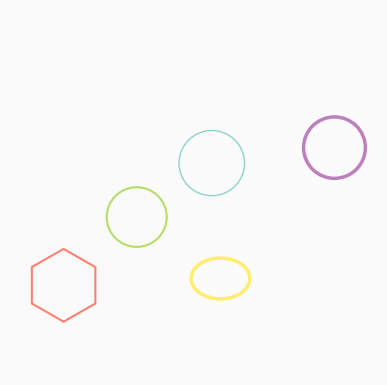[{"shape": "circle", "thickness": 1, "radius": 0.42, "center": [0.546, 0.576]}, {"shape": "hexagon", "thickness": 1.5, "radius": 0.47, "center": [0.164, 0.259]}, {"shape": "circle", "thickness": 1.5, "radius": 0.39, "center": [0.353, 0.436]}, {"shape": "circle", "thickness": 2.5, "radius": 0.4, "center": [0.863, 0.617]}, {"shape": "oval", "thickness": 2.5, "radius": 0.38, "center": [0.569, 0.277]}]